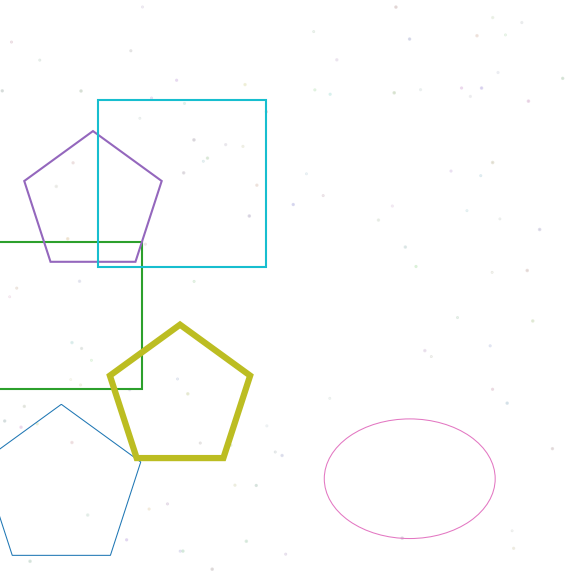[{"shape": "pentagon", "thickness": 0.5, "radius": 0.72, "center": [0.106, 0.154]}, {"shape": "square", "thickness": 1, "radius": 0.64, "center": [0.119, 0.453]}, {"shape": "pentagon", "thickness": 1, "radius": 0.63, "center": [0.161, 0.647]}, {"shape": "oval", "thickness": 0.5, "radius": 0.74, "center": [0.709, 0.17]}, {"shape": "pentagon", "thickness": 3, "radius": 0.64, "center": [0.312, 0.309]}, {"shape": "square", "thickness": 1, "radius": 0.72, "center": [0.315, 0.681]}]